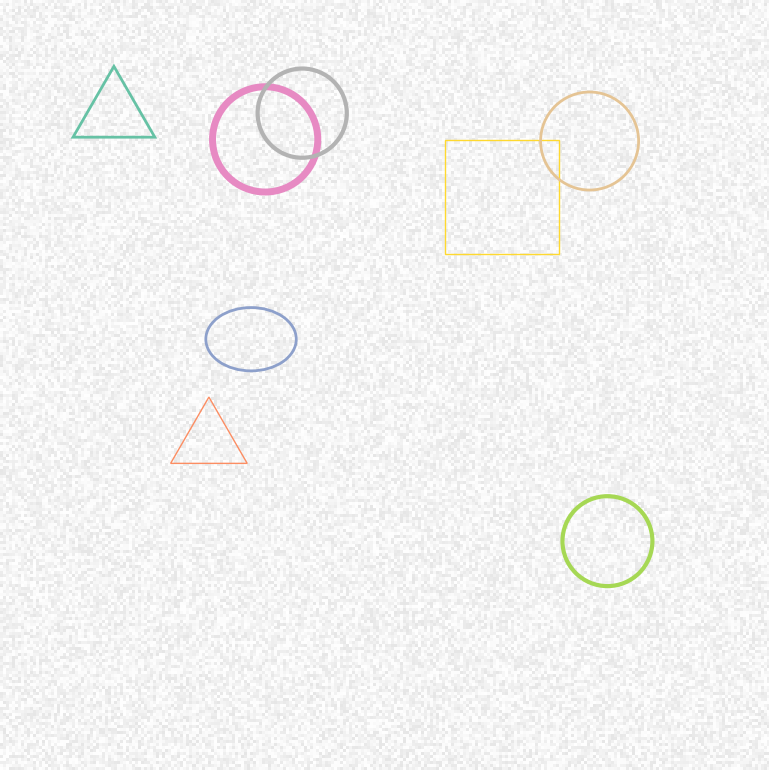[{"shape": "triangle", "thickness": 1, "radius": 0.31, "center": [0.148, 0.852]}, {"shape": "triangle", "thickness": 0.5, "radius": 0.29, "center": [0.271, 0.427]}, {"shape": "oval", "thickness": 1, "radius": 0.29, "center": [0.326, 0.559]}, {"shape": "circle", "thickness": 2.5, "radius": 0.34, "center": [0.344, 0.819]}, {"shape": "circle", "thickness": 1.5, "radius": 0.29, "center": [0.789, 0.297]}, {"shape": "square", "thickness": 0.5, "radius": 0.37, "center": [0.652, 0.744]}, {"shape": "circle", "thickness": 1, "radius": 0.32, "center": [0.766, 0.817]}, {"shape": "circle", "thickness": 1.5, "radius": 0.29, "center": [0.392, 0.853]}]